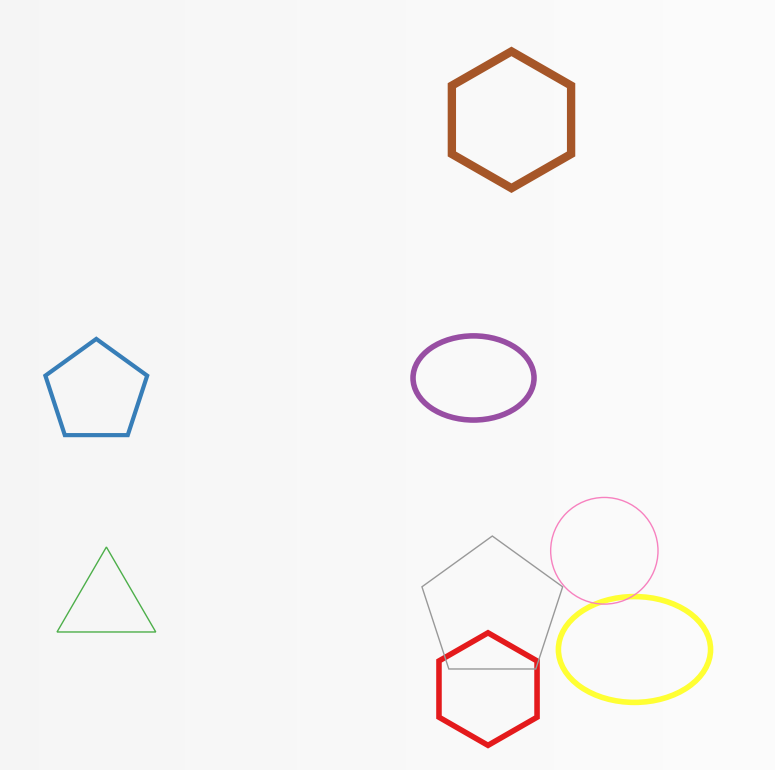[{"shape": "hexagon", "thickness": 2, "radius": 0.37, "center": [0.63, 0.105]}, {"shape": "pentagon", "thickness": 1.5, "radius": 0.35, "center": [0.124, 0.491]}, {"shape": "triangle", "thickness": 0.5, "radius": 0.37, "center": [0.137, 0.216]}, {"shape": "oval", "thickness": 2, "radius": 0.39, "center": [0.611, 0.509]}, {"shape": "oval", "thickness": 2, "radius": 0.49, "center": [0.819, 0.157]}, {"shape": "hexagon", "thickness": 3, "radius": 0.44, "center": [0.66, 0.844]}, {"shape": "circle", "thickness": 0.5, "radius": 0.35, "center": [0.78, 0.285]}, {"shape": "pentagon", "thickness": 0.5, "radius": 0.48, "center": [0.635, 0.208]}]